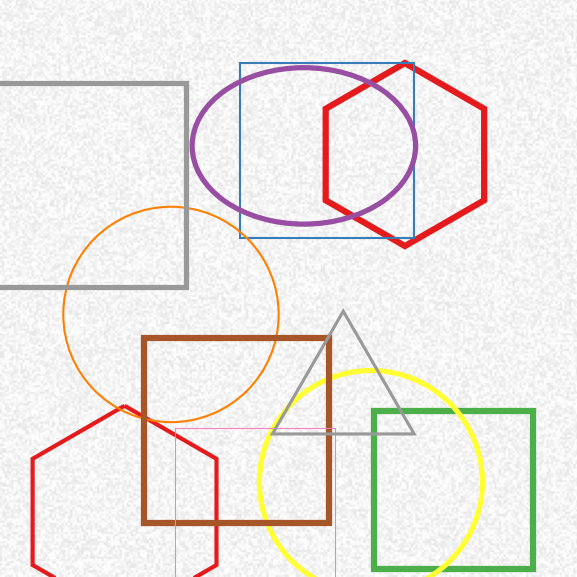[{"shape": "hexagon", "thickness": 3, "radius": 0.79, "center": [0.701, 0.732]}, {"shape": "hexagon", "thickness": 2, "radius": 0.92, "center": [0.216, 0.113]}, {"shape": "square", "thickness": 1, "radius": 0.76, "center": [0.566, 0.738]}, {"shape": "square", "thickness": 3, "radius": 0.68, "center": [0.785, 0.15]}, {"shape": "oval", "thickness": 2.5, "radius": 0.97, "center": [0.526, 0.746]}, {"shape": "circle", "thickness": 1, "radius": 0.93, "center": [0.296, 0.455]}, {"shape": "circle", "thickness": 2.5, "radius": 0.97, "center": [0.642, 0.164]}, {"shape": "square", "thickness": 3, "radius": 0.8, "center": [0.409, 0.254]}, {"shape": "square", "thickness": 0.5, "radius": 0.69, "center": [0.441, 0.12]}, {"shape": "square", "thickness": 2.5, "radius": 0.89, "center": [0.146, 0.679]}, {"shape": "triangle", "thickness": 1.5, "radius": 0.71, "center": [0.594, 0.319]}]